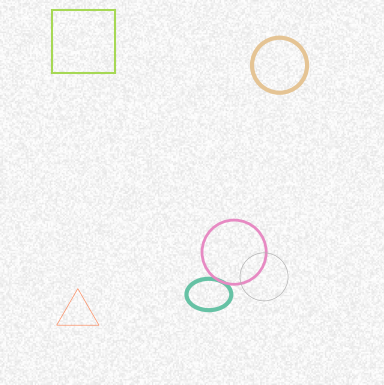[{"shape": "oval", "thickness": 3, "radius": 0.29, "center": [0.543, 0.235]}, {"shape": "triangle", "thickness": 0.5, "radius": 0.32, "center": [0.202, 0.187]}, {"shape": "circle", "thickness": 2, "radius": 0.42, "center": [0.608, 0.345]}, {"shape": "square", "thickness": 1.5, "radius": 0.41, "center": [0.217, 0.891]}, {"shape": "circle", "thickness": 3, "radius": 0.36, "center": [0.726, 0.831]}, {"shape": "circle", "thickness": 0.5, "radius": 0.31, "center": [0.686, 0.281]}]